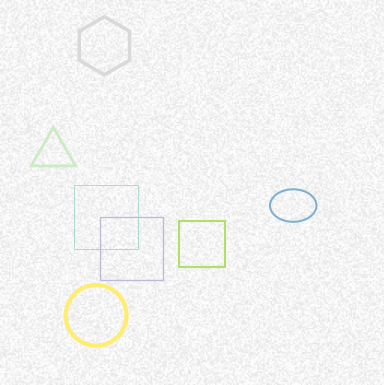[{"shape": "square", "thickness": 0.5, "radius": 0.42, "center": [0.275, 0.437]}, {"shape": "square", "thickness": 1, "radius": 0.41, "center": [0.341, 0.355]}, {"shape": "oval", "thickness": 1.5, "radius": 0.3, "center": [0.762, 0.466]}, {"shape": "square", "thickness": 1.5, "radius": 0.3, "center": [0.525, 0.367]}, {"shape": "hexagon", "thickness": 2.5, "radius": 0.38, "center": [0.271, 0.881]}, {"shape": "triangle", "thickness": 2, "radius": 0.33, "center": [0.139, 0.602]}, {"shape": "circle", "thickness": 3, "radius": 0.39, "center": [0.25, 0.181]}]